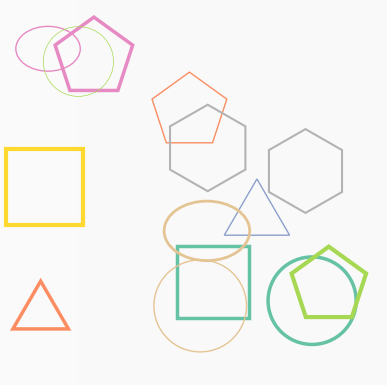[{"shape": "square", "thickness": 2.5, "radius": 0.46, "center": [0.549, 0.267]}, {"shape": "circle", "thickness": 2.5, "radius": 0.57, "center": [0.805, 0.219]}, {"shape": "triangle", "thickness": 2.5, "radius": 0.41, "center": [0.105, 0.187]}, {"shape": "pentagon", "thickness": 1, "radius": 0.51, "center": [0.489, 0.711]}, {"shape": "triangle", "thickness": 1, "radius": 0.49, "center": [0.663, 0.438]}, {"shape": "oval", "thickness": 1, "radius": 0.42, "center": [0.124, 0.873]}, {"shape": "pentagon", "thickness": 2.5, "radius": 0.53, "center": [0.242, 0.85]}, {"shape": "circle", "thickness": 0.5, "radius": 0.45, "center": [0.202, 0.84]}, {"shape": "pentagon", "thickness": 3, "radius": 0.51, "center": [0.849, 0.258]}, {"shape": "square", "thickness": 3, "radius": 0.49, "center": [0.115, 0.515]}, {"shape": "oval", "thickness": 2, "radius": 0.55, "center": [0.534, 0.4]}, {"shape": "circle", "thickness": 1, "radius": 0.6, "center": [0.517, 0.205]}, {"shape": "hexagon", "thickness": 1.5, "radius": 0.54, "center": [0.788, 0.556]}, {"shape": "hexagon", "thickness": 1.5, "radius": 0.56, "center": [0.536, 0.616]}]